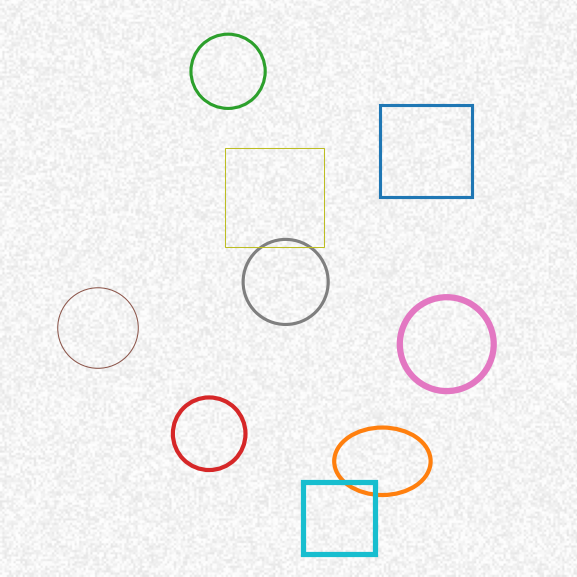[{"shape": "square", "thickness": 1.5, "radius": 0.4, "center": [0.737, 0.738]}, {"shape": "oval", "thickness": 2, "radius": 0.42, "center": [0.662, 0.2]}, {"shape": "circle", "thickness": 1.5, "radius": 0.32, "center": [0.395, 0.876]}, {"shape": "circle", "thickness": 2, "radius": 0.31, "center": [0.362, 0.248]}, {"shape": "circle", "thickness": 0.5, "radius": 0.35, "center": [0.17, 0.431]}, {"shape": "circle", "thickness": 3, "radius": 0.41, "center": [0.774, 0.403]}, {"shape": "circle", "thickness": 1.5, "radius": 0.37, "center": [0.495, 0.511]}, {"shape": "square", "thickness": 0.5, "radius": 0.43, "center": [0.476, 0.657]}, {"shape": "square", "thickness": 2.5, "radius": 0.31, "center": [0.587, 0.102]}]